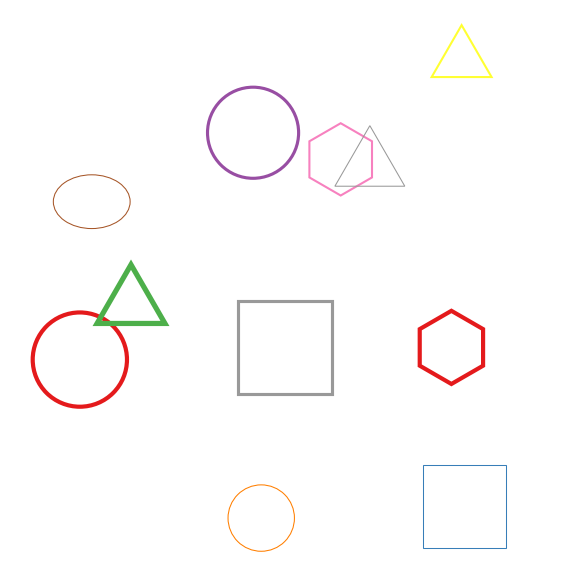[{"shape": "circle", "thickness": 2, "radius": 0.41, "center": [0.138, 0.376]}, {"shape": "hexagon", "thickness": 2, "radius": 0.32, "center": [0.782, 0.398]}, {"shape": "square", "thickness": 0.5, "radius": 0.36, "center": [0.804, 0.123]}, {"shape": "triangle", "thickness": 2.5, "radius": 0.34, "center": [0.227, 0.473]}, {"shape": "circle", "thickness": 1.5, "radius": 0.39, "center": [0.438, 0.769]}, {"shape": "circle", "thickness": 0.5, "radius": 0.29, "center": [0.452, 0.102]}, {"shape": "triangle", "thickness": 1, "radius": 0.3, "center": [0.799, 0.896]}, {"shape": "oval", "thickness": 0.5, "radius": 0.33, "center": [0.159, 0.65]}, {"shape": "hexagon", "thickness": 1, "radius": 0.31, "center": [0.59, 0.723]}, {"shape": "triangle", "thickness": 0.5, "radius": 0.35, "center": [0.64, 0.712]}, {"shape": "square", "thickness": 1.5, "radius": 0.4, "center": [0.494, 0.398]}]